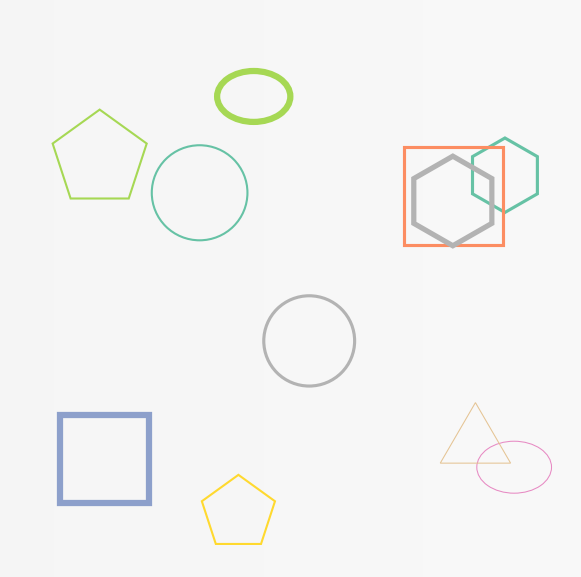[{"shape": "hexagon", "thickness": 1.5, "radius": 0.32, "center": [0.869, 0.696]}, {"shape": "circle", "thickness": 1, "radius": 0.41, "center": [0.343, 0.665]}, {"shape": "square", "thickness": 1.5, "radius": 0.43, "center": [0.78, 0.659]}, {"shape": "square", "thickness": 3, "radius": 0.38, "center": [0.179, 0.204]}, {"shape": "oval", "thickness": 0.5, "radius": 0.32, "center": [0.885, 0.19]}, {"shape": "oval", "thickness": 3, "radius": 0.31, "center": [0.437, 0.832]}, {"shape": "pentagon", "thickness": 1, "radius": 0.43, "center": [0.171, 0.724]}, {"shape": "pentagon", "thickness": 1, "radius": 0.33, "center": [0.41, 0.111]}, {"shape": "triangle", "thickness": 0.5, "radius": 0.35, "center": [0.818, 0.232]}, {"shape": "hexagon", "thickness": 2.5, "radius": 0.39, "center": [0.779, 0.651]}, {"shape": "circle", "thickness": 1.5, "radius": 0.39, "center": [0.532, 0.409]}]